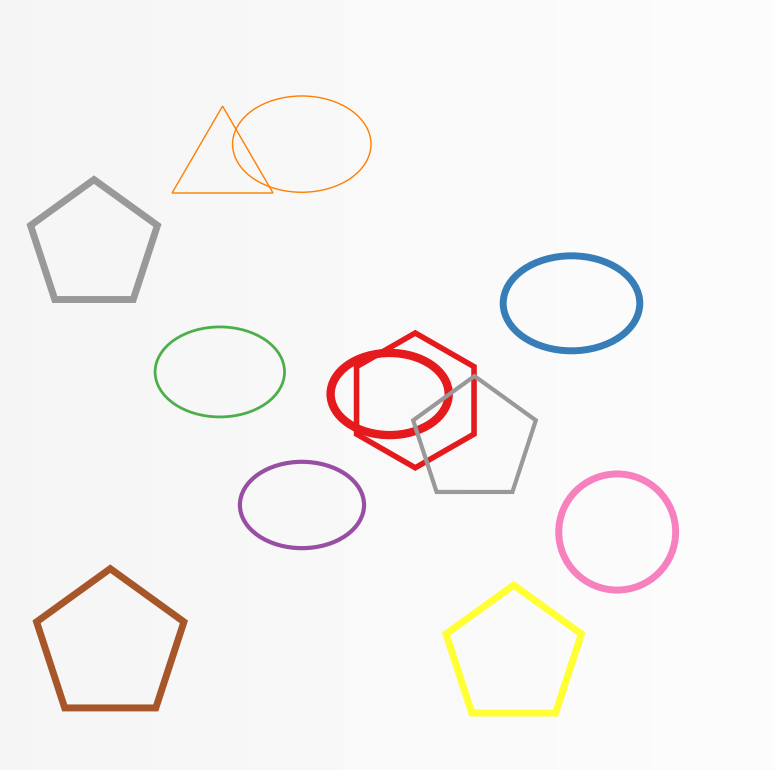[{"shape": "hexagon", "thickness": 2, "radius": 0.44, "center": [0.536, 0.48]}, {"shape": "oval", "thickness": 3, "radius": 0.38, "center": [0.503, 0.488]}, {"shape": "oval", "thickness": 2.5, "radius": 0.44, "center": [0.737, 0.606]}, {"shape": "oval", "thickness": 1, "radius": 0.42, "center": [0.284, 0.517]}, {"shape": "oval", "thickness": 1.5, "radius": 0.4, "center": [0.39, 0.344]}, {"shape": "triangle", "thickness": 0.5, "radius": 0.38, "center": [0.287, 0.787]}, {"shape": "oval", "thickness": 0.5, "radius": 0.45, "center": [0.389, 0.813]}, {"shape": "pentagon", "thickness": 2.5, "radius": 0.46, "center": [0.663, 0.148]}, {"shape": "pentagon", "thickness": 2.5, "radius": 0.5, "center": [0.142, 0.161]}, {"shape": "circle", "thickness": 2.5, "radius": 0.38, "center": [0.796, 0.309]}, {"shape": "pentagon", "thickness": 2.5, "radius": 0.43, "center": [0.121, 0.681]}, {"shape": "pentagon", "thickness": 1.5, "radius": 0.42, "center": [0.612, 0.428]}]